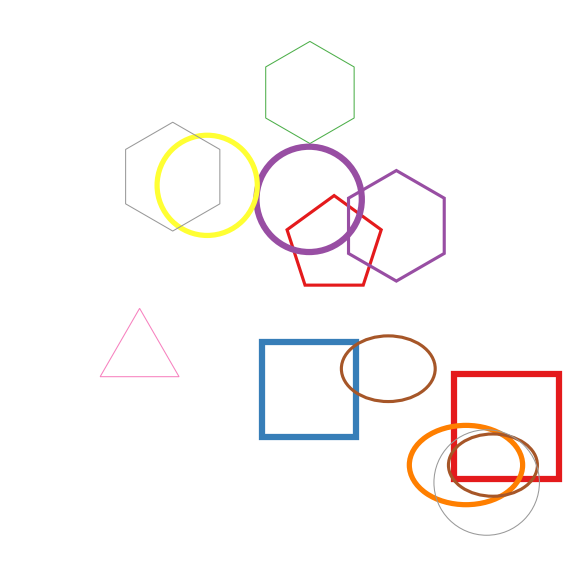[{"shape": "square", "thickness": 3, "radius": 0.46, "center": [0.878, 0.261]}, {"shape": "pentagon", "thickness": 1.5, "radius": 0.43, "center": [0.579, 0.575]}, {"shape": "square", "thickness": 3, "radius": 0.41, "center": [0.535, 0.325]}, {"shape": "hexagon", "thickness": 0.5, "radius": 0.44, "center": [0.537, 0.839]}, {"shape": "circle", "thickness": 3, "radius": 0.46, "center": [0.535, 0.654]}, {"shape": "hexagon", "thickness": 1.5, "radius": 0.48, "center": [0.686, 0.608]}, {"shape": "oval", "thickness": 2.5, "radius": 0.49, "center": [0.807, 0.194]}, {"shape": "circle", "thickness": 2.5, "radius": 0.43, "center": [0.359, 0.678]}, {"shape": "oval", "thickness": 1.5, "radius": 0.41, "center": [0.672, 0.361]}, {"shape": "oval", "thickness": 1.5, "radius": 0.39, "center": [0.854, 0.194]}, {"shape": "triangle", "thickness": 0.5, "radius": 0.39, "center": [0.242, 0.386]}, {"shape": "circle", "thickness": 0.5, "radius": 0.46, "center": [0.843, 0.164]}, {"shape": "hexagon", "thickness": 0.5, "radius": 0.47, "center": [0.299, 0.693]}]